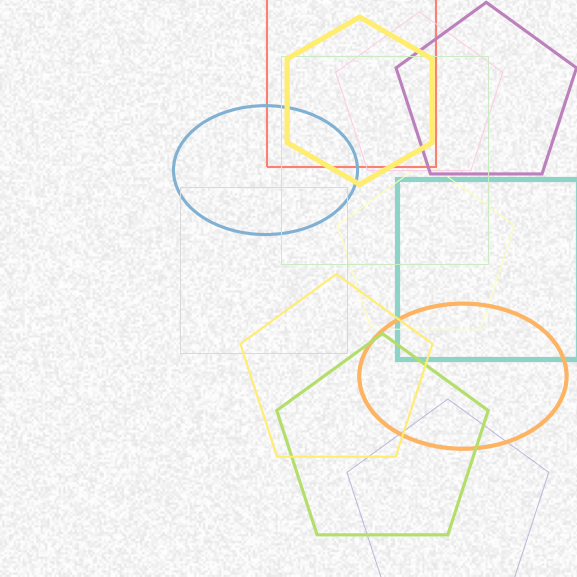[{"shape": "square", "thickness": 2.5, "radius": 0.78, "center": [0.844, 0.533]}, {"shape": "pentagon", "thickness": 0.5, "radius": 0.81, "center": [0.738, 0.559]}, {"shape": "pentagon", "thickness": 0.5, "radius": 0.92, "center": [0.775, 0.124]}, {"shape": "square", "thickness": 1, "radius": 0.73, "center": [0.609, 0.855]}, {"shape": "oval", "thickness": 1.5, "radius": 0.8, "center": [0.46, 0.705]}, {"shape": "oval", "thickness": 2, "radius": 0.9, "center": [0.802, 0.348]}, {"shape": "pentagon", "thickness": 1.5, "radius": 0.96, "center": [0.662, 0.229]}, {"shape": "pentagon", "thickness": 0.5, "radius": 0.76, "center": [0.726, 0.827]}, {"shape": "square", "thickness": 0.5, "radius": 0.72, "center": [0.456, 0.531]}, {"shape": "pentagon", "thickness": 1.5, "radius": 0.82, "center": [0.842, 0.831]}, {"shape": "square", "thickness": 0.5, "radius": 0.9, "center": [0.666, 0.722]}, {"shape": "hexagon", "thickness": 2.5, "radius": 0.72, "center": [0.623, 0.825]}, {"shape": "pentagon", "thickness": 1, "radius": 0.87, "center": [0.582, 0.35]}]